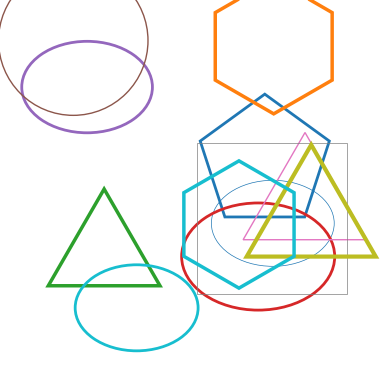[{"shape": "pentagon", "thickness": 2, "radius": 0.88, "center": [0.688, 0.579]}, {"shape": "oval", "thickness": 0.5, "radius": 0.8, "center": [0.709, 0.42]}, {"shape": "hexagon", "thickness": 2.5, "radius": 0.88, "center": [0.711, 0.88]}, {"shape": "triangle", "thickness": 2.5, "radius": 0.84, "center": [0.27, 0.342]}, {"shape": "oval", "thickness": 2, "radius": 0.99, "center": [0.671, 0.334]}, {"shape": "oval", "thickness": 2, "radius": 0.85, "center": [0.226, 0.774]}, {"shape": "circle", "thickness": 1, "radius": 0.97, "center": [0.19, 0.895]}, {"shape": "triangle", "thickness": 1, "radius": 0.93, "center": [0.792, 0.47]}, {"shape": "square", "thickness": 0.5, "radius": 0.98, "center": [0.707, 0.432]}, {"shape": "triangle", "thickness": 3, "radius": 0.97, "center": [0.808, 0.43]}, {"shape": "hexagon", "thickness": 2.5, "radius": 0.83, "center": [0.621, 0.417]}, {"shape": "oval", "thickness": 2, "radius": 0.8, "center": [0.355, 0.2]}]